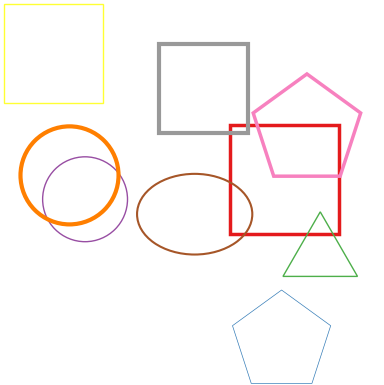[{"shape": "square", "thickness": 2.5, "radius": 0.71, "center": [0.738, 0.533]}, {"shape": "pentagon", "thickness": 0.5, "radius": 0.67, "center": [0.731, 0.113]}, {"shape": "triangle", "thickness": 1, "radius": 0.56, "center": [0.832, 0.338]}, {"shape": "circle", "thickness": 1, "radius": 0.55, "center": [0.221, 0.482]}, {"shape": "circle", "thickness": 3, "radius": 0.64, "center": [0.181, 0.544]}, {"shape": "square", "thickness": 1, "radius": 0.65, "center": [0.139, 0.861]}, {"shape": "oval", "thickness": 1.5, "radius": 0.75, "center": [0.506, 0.444]}, {"shape": "pentagon", "thickness": 2.5, "radius": 0.73, "center": [0.797, 0.661]}, {"shape": "square", "thickness": 3, "radius": 0.58, "center": [0.529, 0.769]}]